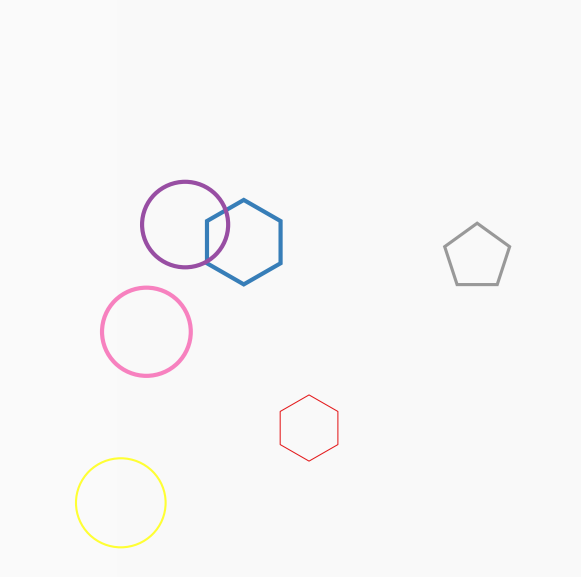[{"shape": "hexagon", "thickness": 0.5, "radius": 0.29, "center": [0.532, 0.258]}, {"shape": "hexagon", "thickness": 2, "radius": 0.37, "center": [0.419, 0.58]}, {"shape": "circle", "thickness": 2, "radius": 0.37, "center": [0.318, 0.61]}, {"shape": "circle", "thickness": 1, "radius": 0.39, "center": [0.208, 0.128]}, {"shape": "circle", "thickness": 2, "radius": 0.38, "center": [0.252, 0.425]}, {"shape": "pentagon", "thickness": 1.5, "radius": 0.29, "center": [0.821, 0.554]}]